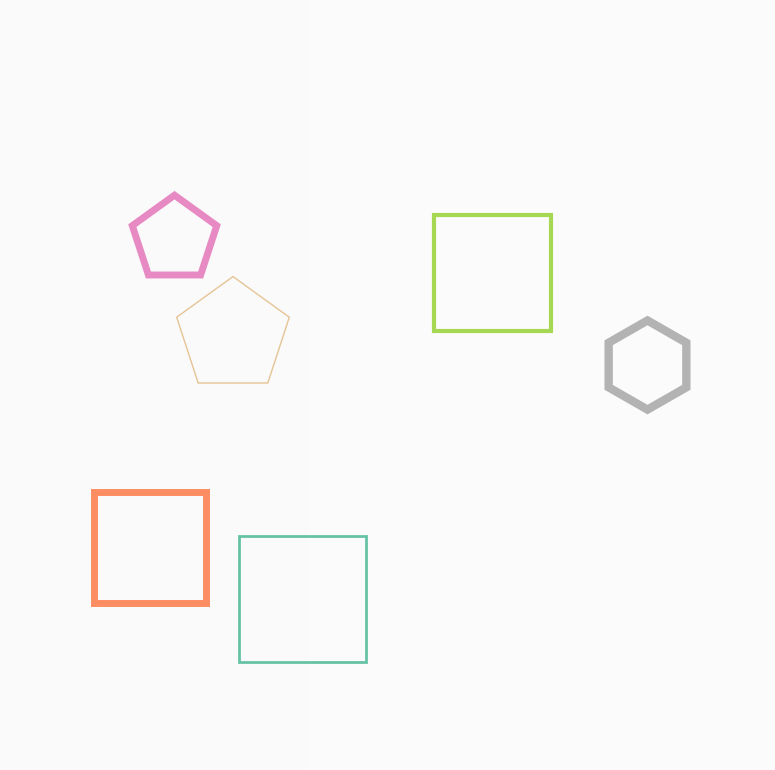[{"shape": "square", "thickness": 1, "radius": 0.41, "center": [0.39, 0.222]}, {"shape": "square", "thickness": 2.5, "radius": 0.36, "center": [0.193, 0.29]}, {"shape": "pentagon", "thickness": 2.5, "radius": 0.29, "center": [0.225, 0.689]}, {"shape": "square", "thickness": 1.5, "radius": 0.38, "center": [0.635, 0.645]}, {"shape": "pentagon", "thickness": 0.5, "radius": 0.38, "center": [0.301, 0.564]}, {"shape": "hexagon", "thickness": 3, "radius": 0.29, "center": [0.835, 0.526]}]